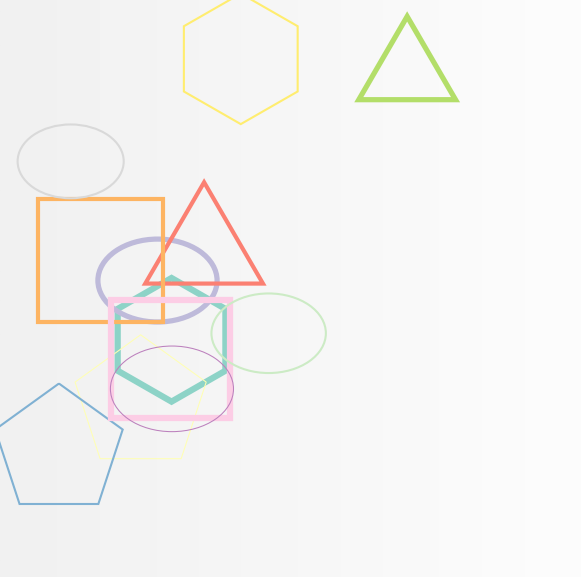[{"shape": "hexagon", "thickness": 3, "radius": 0.54, "center": [0.295, 0.411]}, {"shape": "pentagon", "thickness": 0.5, "radius": 0.59, "center": [0.242, 0.301]}, {"shape": "oval", "thickness": 2.5, "radius": 0.51, "center": [0.271, 0.513]}, {"shape": "triangle", "thickness": 2, "radius": 0.58, "center": [0.351, 0.567]}, {"shape": "pentagon", "thickness": 1, "radius": 0.58, "center": [0.101, 0.22]}, {"shape": "square", "thickness": 2, "radius": 0.53, "center": [0.173, 0.548]}, {"shape": "triangle", "thickness": 2.5, "radius": 0.48, "center": [0.7, 0.875]}, {"shape": "square", "thickness": 3, "radius": 0.51, "center": [0.293, 0.378]}, {"shape": "oval", "thickness": 1, "radius": 0.46, "center": [0.122, 0.72]}, {"shape": "oval", "thickness": 0.5, "radius": 0.53, "center": [0.296, 0.326]}, {"shape": "oval", "thickness": 1, "radius": 0.49, "center": [0.462, 0.422]}, {"shape": "hexagon", "thickness": 1, "radius": 0.57, "center": [0.414, 0.897]}]